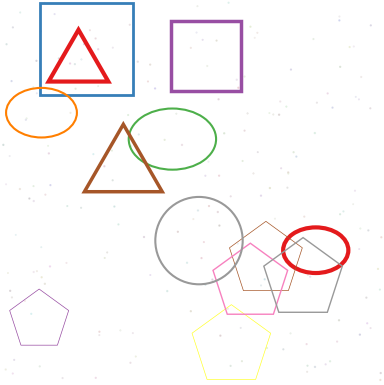[{"shape": "triangle", "thickness": 3, "radius": 0.45, "center": [0.204, 0.833]}, {"shape": "oval", "thickness": 3, "radius": 0.42, "center": [0.82, 0.35]}, {"shape": "square", "thickness": 2, "radius": 0.6, "center": [0.225, 0.874]}, {"shape": "oval", "thickness": 1.5, "radius": 0.57, "center": [0.448, 0.639]}, {"shape": "square", "thickness": 2.5, "radius": 0.46, "center": [0.536, 0.854]}, {"shape": "pentagon", "thickness": 0.5, "radius": 0.4, "center": [0.102, 0.169]}, {"shape": "oval", "thickness": 1.5, "radius": 0.46, "center": [0.108, 0.707]}, {"shape": "pentagon", "thickness": 0.5, "radius": 0.54, "center": [0.601, 0.101]}, {"shape": "pentagon", "thickness": 0.5, "radius": 0.5, "center": [0.691, 0.326]}, {"shape": "triangle", "thickness": 2.5, "radius": 0.58, "center": [0.32, 0.56]}, {"shape": "pentagon", "thickness": 1, "radius": 0.51, "center": [0.65, 0.266]}, {"shape": "circle", "thickness": 1.5, "radius": 0.57, "center": [0.517, 0.375]}, {"shape": "pentagon", "thickness": 1, "radius": 0.54, "center": [0.787, 0.276]}]